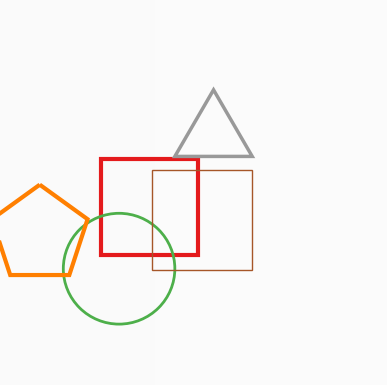[{"shape": "square", "thickness": 3, "radius": 0.63, "center": [0.386, 0.461]}, {"shape": "circle", "thickness": 2, "radius": 0.72, "center": [0.307, 0.302]}, {"shape": "pentagon", "thickness": 3, "radius": 0.65, "center": [0.103, 0.391]}, {"shape": "square", "thickness": 1, "radius": 0.65, "center": [0.521, 0.428]}, {"shape": "triangle", "thickness": 2.5, "radius": 0.58, "center": [0.551, 0.651]}]